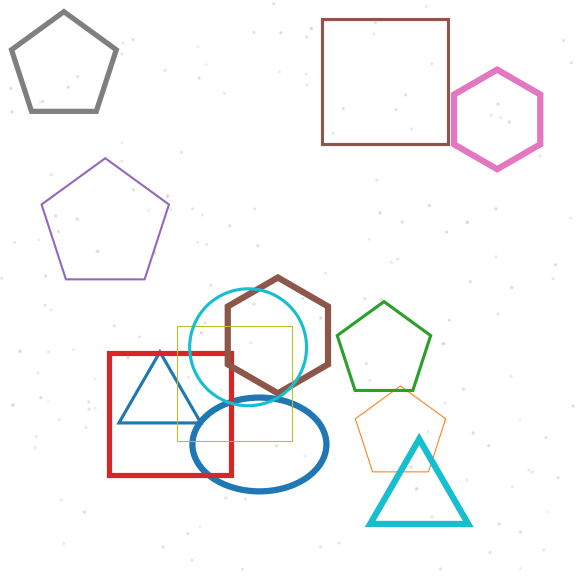[{"shape": "oval", "thickness": 3, "radius": 0.58, "center": [0.449, 0.229]}, {"shape": "triangle", "thickness": 1.5, "radius": 0.41, "center": [0.277, 0.308]}, {"shape": "pentagon", "thickness": 0.5, "radius": 0.41, "center": [0.694, 0.249]}, {"shape": "pentagon", "thickness": 1.5, "radius": 0.43, "center": [0.665, 0.392]}, {"shape": "square", "thickness": 2.5, "radius": 0.53, "center": [0.294, 0.282]}, {"shape": "pentagon", "thickness": 1, "radius": 0.58, "center": [0.182, 0.609]}, {"shape": "square", "thickness": 1.5, "radius": 0.54, "center": [0.667, 0.858]}, {"shape": "hexagon", "thickness": 3, "radius": 0.5, "center": [0.481, 0.418]}, {"shape": "hexagon", "thickness": 3, "radius": 0.43, "center": [0.861, 0.792]}, {"shape": "pentagon", "thickness": 2.5, "radius": 0.48, "center": [0.111, 0.883]}, {"shape": "square", "thickness": 0.5, "radius": 0.5, "center": [0.405, 0.336]}, {"shape": "circle", "thickness": 1.5, "radius": 0.51, "center": [0.43, 0.398]}, {"shape": "triangle", "thickness": 3, "radius": 0.49, "center": [0.726, 0.141]}]